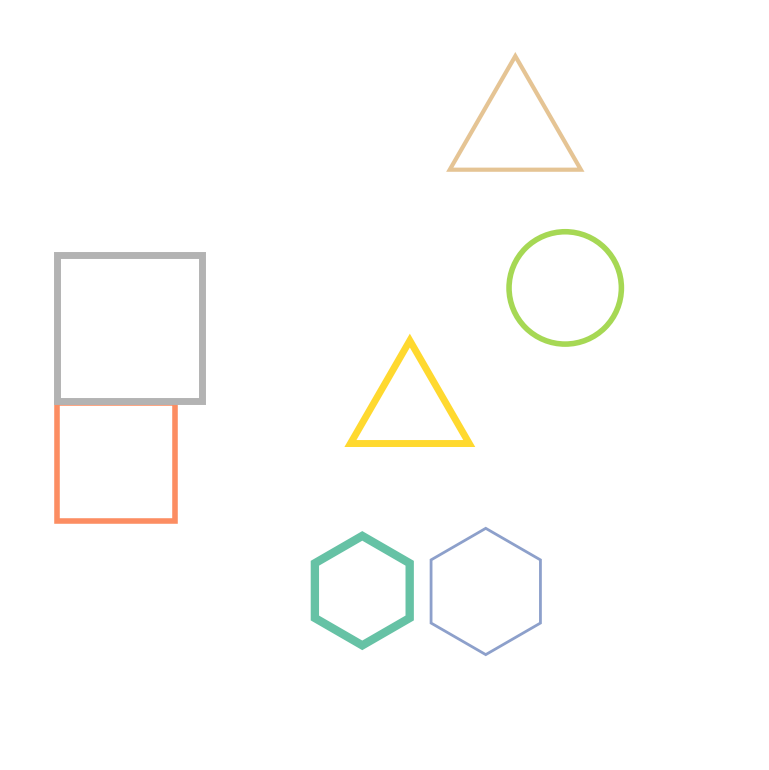[{"shape": "hexagon", "thickness": 3, "radius": 0.36, "center": [0.471, 0.233]}, {"shape": "square", "thickness": 2, "radius": 0.38, "center": [0.151, 0.4]}, {"shape": "hexagon", "thickness": 1, "radius": 0.41, "center": [0.631, 0.232]}, {"shape": "circle", "thickness": 2, "radius": 0.36, "center": [0.734, 0.626]}, {"shape": "triangle", "thickness": 2.5, "radius": 0.45, "center": [0.532, 0.469]}, {"shape": "triangle", "thickness": 1.5, "radius": 0.49, "center": [0.669, 0.829]}, {"shape": "square", "thickness": 2.5, "radius": 0.47, "center": [0.168, 0.574]}]